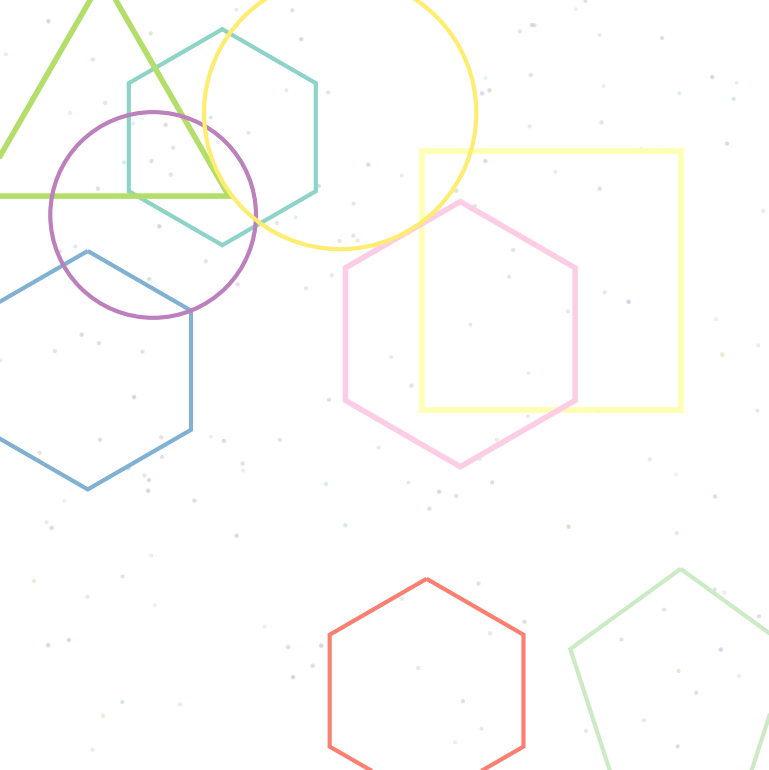[{"shape": "hexagon", "thickness": 1.5, "radius": 0.7, "center": [0.289, 0.822]}, {"shape": "square", "thickness": 2, "radius": 0.84, "center": [0.716, 0.636]}, {"shape": "hexagon", "thickness": 1.5, "radius": 0.73, "center": [0.554, 0.103]}, {"shape": "hexagon", "thickness": 1.5, "radius": 0.77, "center": [0.114, 0.519]}, {"shape": "triangle", "thickness": 2, "radius": 0.94, "center": [0.134, 0.84]}, {"shape": "hexagon", "thickness": 2, "radius": 0.86, "center": [0.598, 0.566]}, {"shape": "circle", "thickness": 1.5, "radius": 0.67, "center": [0.199, 0.721]}, {"shape": "pentagon", "thickness": 1.5, "radius": 0.75, "center": [0.884, 0.111]}, {"shape": "circle", "thickness": 1.5, "radius": 0.88, "center": [0.442, 0.853]}]